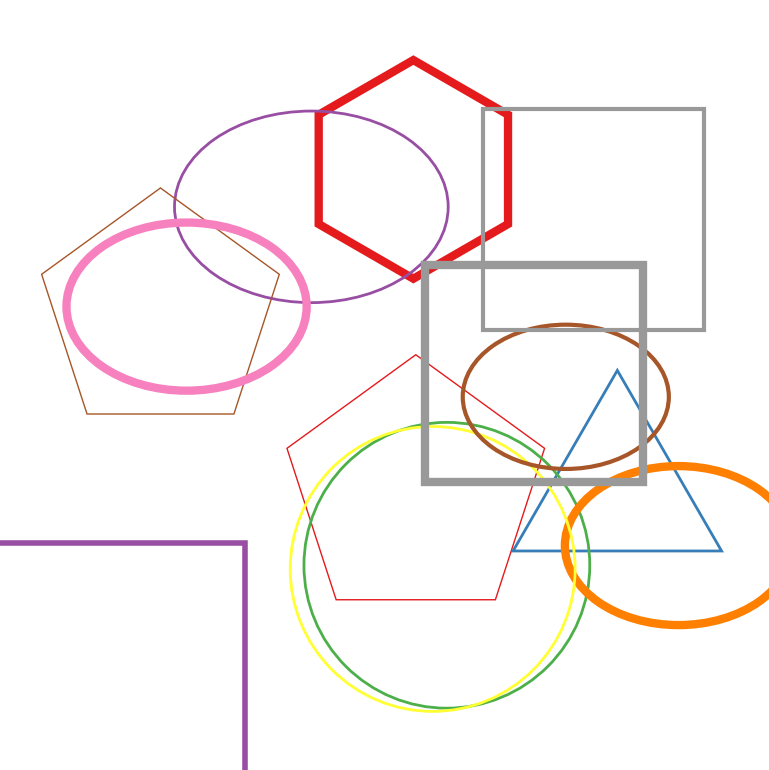[{"shape": "hexagon", "thickness": 3, "radius": 0.71, "center": [0.537, 0.78]}, {"shape": "pentagon", "thickness": 0.5, "radius": 0.88, "center": [0.54, 0.363]}, {"shape": "triangle", "thickness": 1, "radius": 0.78, "center": [0.802, 0.363]}, {"shape": "circle", "thickness": 1, "radius": 0.93, "center": [0.58, 0.266]}, {"shape": "square", "thickness": 2, "radius": 0.82, "center": [0.154, 0.13]}, {"shape": "oval", "thickness": 1, "radius": 0.89, "center": [0.404, 0.731]}, {"shape": "oval", "thickness": 3, "radius": 0.74, "center": [0.881, 0.291]}, {"shape": "circle", "thickness": 1, "radius": 0.93, "center": [0.562, 0.261]}, {"shape": "oval", "thickness": 1.5, "radius": 0.67, "center": [0.735, 0.485]}, {"shape": "pentagon", "thickness": 0.5, "radius": 0.81, "center": [0.208, 0.594]}, {"shape": "oval", "thickness": 3, "radius": 0.78, "center": [0.242, 0.602]}, {"shape": "square", "thickness": 1.5, "radius": 0.72, "center": [0.771, 0.715]}, {"shape": "square", "thickness": 3, "radius": 0.71, "center": [0.694, 0.515]}]